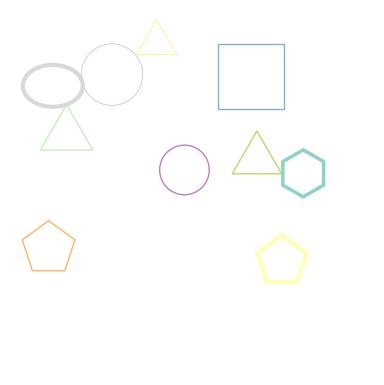[{"shape": "hexagon", "thickness": 2.5, "radius": 0.31, "center": [0.788, 0.55]}, {"shape": "pentagon", "thickness": 3, "radius": 0.33, "center": [0.732, 0.322]}, {"shape": "circle", "thickness": 0.5, "radius": 0.4, "center": [0.291, 0.806]}, {"shape": "square", "thickness": 1, "radius": 0.42, "center": [0.652, 0.802]}, {"shape": "pentagon", "thickness": 1, "radius": 0.36, "center": [0.126, 0.355]}, {"shape": "triangle", "thickness": 1, "radius": 0.37, "center": [0.667, 0.586]}, {"shape": "oval", "thickness": 3, "radius": 0.39, "center": [0.137, 0.777]}, {"shape": "circle", "thickness": 1, "radius": 0.32, "center": [0.479, 0.559]}, {"shape": "triangle", "thickness": 1, "radius": 0.39, "center": [0.173, 0.65]}, {"shape": "triangle", "thickness": 0.5, "radius": 0.3, "center": [0.407, 0.888]}]